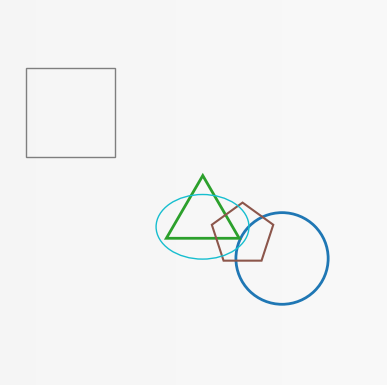[{"shape": "circle", "thickness": 2, "radius": 0.6, "center": [0.728, 0.329]}, {"shape": "triangle", "thickness": 2, "radius": 0.54, "center": [0.523, 0.435]}, {"shape": "pentagon", "thickness": 1.5, "radius": 0.42, "center": [0.626, 0.39]}, {"shape": "square", "thickness": 1, "radius": 0.57, "center": [0.183, 0.707]}, {"shape": "oval", "thickness": 1, "radius": 0.6, "center": [0.523, 0.411]}]